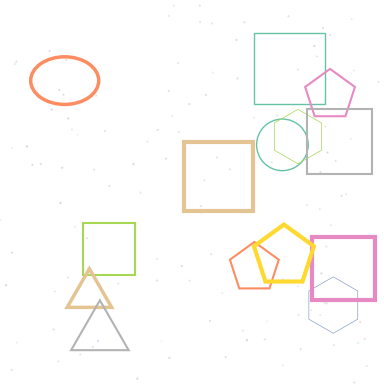[{"shape": "circle", "thickness": 1, "radius": 0.34, "center": [0.734, 0.624]}, {"shape": "square", "thickness": 1, "radius": 0.46, "center": [0.752, 0.823]}, {"shape": "pentagon", "thickness": 1.5, "radius": 0.33, "center": [0.661, 0.305]}, {"shape": "oval", "thickness": 2.5, "radius": 0.44, "center": [0.168, 0.791]}, {"shape": "hexagon", "thickness": 0.5, "radius": 0.37, "center": [0.866, 0.208]}, {"shape": "pentagon", "thickness": 1.5, "radius": 0.34, "center": [0.857, 0.753]}, {"shape": "square", "thickness": 3, "radius": 0.41, "center": [0.892, 0.302]}, {"shape": "square", "thickness": 1.5, "radius": 0.34, "center": [0.284, 0.352]}, {"shape": "hexagon", "thickness": 0.5, "radius": 0.35, "center": [0.774, 0.645]}, {"shape": "pentagon", "thickness": 3, "radius": 0.41, "center": [0.738, 0.335]}, {"shape": "square", "thickness": 3, "radius": 0.45, "center": [0.568, 0.542]}, {"shape": "triangle", "thickness": 2.5, "radius": 0.33, "center": [0.232, 0.235]}, {"shape": "square", "thickness": 1.5, "radius": 0.42, "center": [0.882, 0.633]}, {"shape": "triangle", "thickness": 1.5, "radius": 0.43, "center": [0.259, 0.134]}]